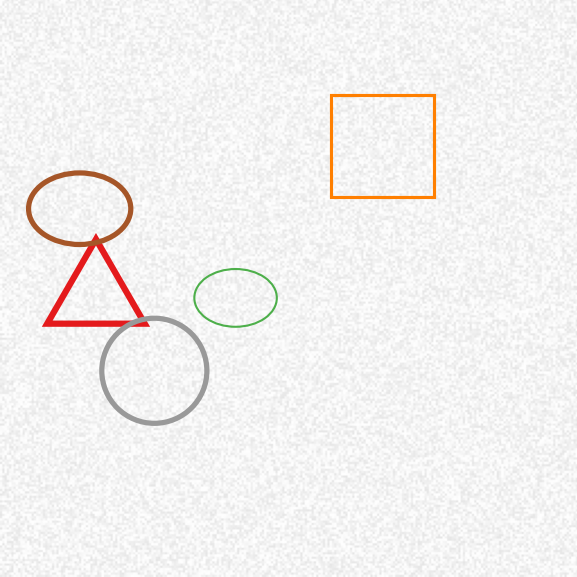[{"shape": "triangle", "thickness": 3, "radius": 0.49, "center": [0.166, 0.487]}, {"shape": "oval", "thickness": 1, "radius": 0.36, "center": [0.408, 0.483]}, {"shape": "square", "thickness": 1.5, "radius": 0.44, "center": [0.663, 0.746]}, {"shape": "oval", "thickness": 2.5, "radius": 0.44, "center": [0.138, 0.638]}, {"shape": "circle", "thickness": 2.5, "radius": 0.45, "center": [0.267, 0.357]}]